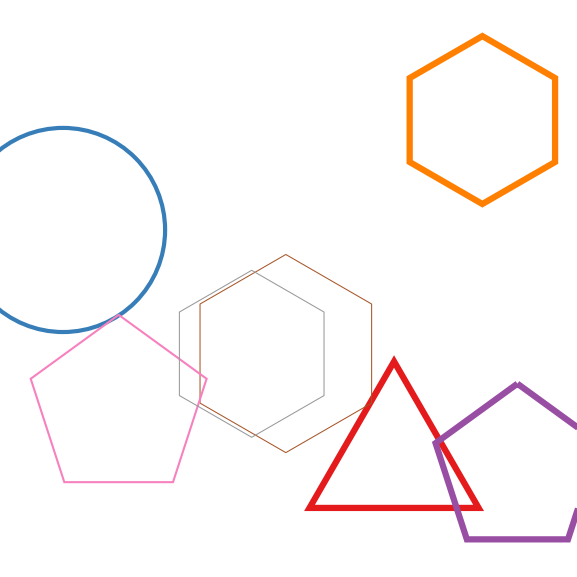[{"shape": "triangle", "thickness": 3, "radius": 0.85, "center": [0.682, 0.204]}, {"shape": "circle", "thickness": 2, "radius": 0.88, "center": [0.109, 0.601]}, {"shape": "pentagon", "thickness": 3, "radius": 0.75, "center": [0.896, 0.186]}, {"shape": "hexagon", "thickness": 3, "radius": 0.73, "center": [0.835, 0.791]}, {"shape": "hexagon", "thickness": 0.5, "radius": 0.86, "center": [0.495, 0.387]}, {"shape": "pentagon", "thickness": 1, "radius": 0.8, "center": [0.205, 0.294]}, {"shape": "hexagon", "thickness": 0.5, "radius": 0.72, "center": [0.436, 0.387]}]